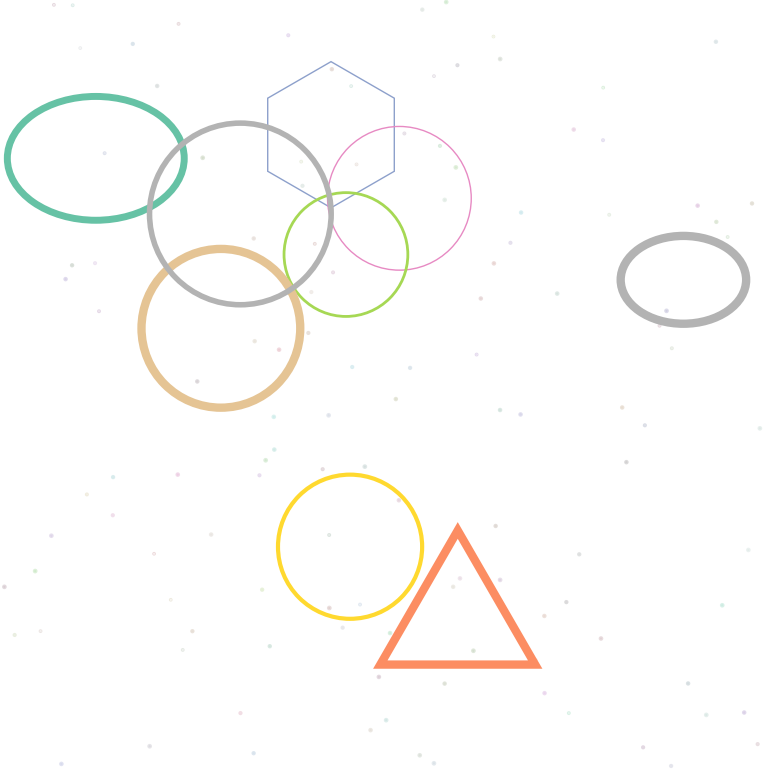[{"shape": "oval", "thickness": 2.5, "radius": 0.57, "center": [0.124, 0.794]}, {"shape": "triangle", "thickness": 3, "radius": 0.58, "center": [0.594, 0.195]}, {"shape": "hexagon", "thickness": 0.5, "radius": 0.47, "center": [0.43, 0.825]}, {"shape": "circle", "thickness": 0.5, "radius": 0.47, "center": [0.519, 0.742]}, {"shape": "circle", "thickness": 1, "radius": 0.4, "center": [0.449, 0.669]}, {"shape": "circle", "thickness": 1.5, "radius": 0.47, "center": [0.455, 0.29]}, {"shape": "circle", "thickness": 3, "radius": 0.52, "center": [0.287, 0.574]}, {"shape": "circle", "thickness": 2, "radius": 0.59, "center": [0.312, 0.722]}, {"shape": "oval", "thickness": 3, "radius": 0.41, "center": [0.888, 0.637]}]